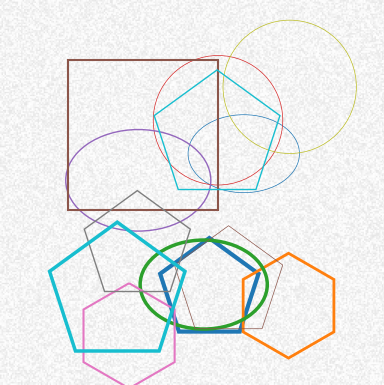[{"shape": "pentagon", "thickness": 3, "radius": 0.67, "center": [0.544, 0.247]}, {"shape": "oval", "thickness": 0.5, "radius": 0.72, "center": [0.633, 0.601]}, {"shape": "hexagon", "thickness": 2, "radius": 0.68, "center": [0.749, 0.206]}, {"shape": "oval", "thickness": 2.5, "radius": 0.83, "center": [0.529, 0.261]}, {"shape": "circle", "thickness": 0.5, "radius": 0.84, "center": [0.566, 0.688]}, {"shape": "oval", "thickness": 1, "radius": 0.94, "center": [0.359, 0.532]}, {"shape": "square", "thickness": 1.5, "radius": 0.97, "center": [0.371, 0.65]}, {"shape": "pentagon", "thickness": 0.5, "radius": 0.74, "center": [0.594, 0.266]}, {"shape": "hexagon", "thickness": 1.5, "radius": 0.68, "center": [0.335, 0.128]}, {"shape": "pentagon", "thickness": 1, "radius": 0.72, "center": [0.357, 0.36]}, {"shape": "circle", "thickness": 0.5, "radius": 0.87, "center": [0.752, 0.774]}, {"shape": "pentagon", "thickness": 2.5, "radius": 0.92, "center": [0.305, 0.238]}, {"shape": "pentagon", "thickness": 1, "radius": 0.86, "center": [0.564, 0.647]}]